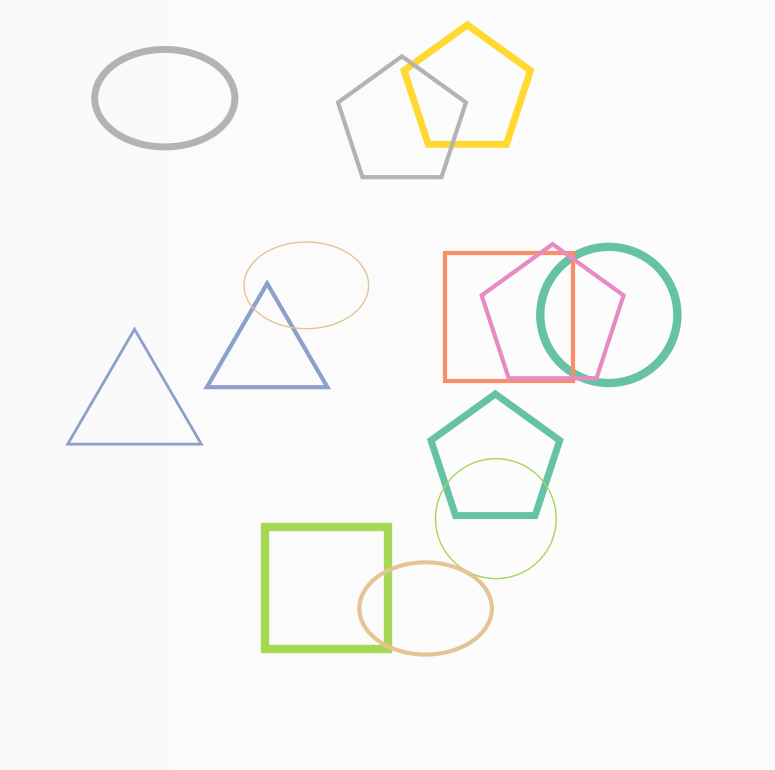[{"shape": "circle", "thickness": 3, "radius": 0.44, "center": [0.786, 0.591]}, {"shape": "pentagon", "thickness": 2.5, "radius": 0.44, "center": [0.639, 0.401]}, {"shape": "square", "thickness": 1.5, "radius": 0.42, "center": [0.657, 0.588]}, {"shape": "triangle", "thickness": 1, "radius": 0.5, "center": [0.174, 0.473]}, {"shape": "triangle", "thickness": 1.5, "radius": 0.45, "center": [0.345, 0.542]}, {"shape": "pentagon", "thickness": 1.5, "radius": 0.48, "center": [0.713, 0.587]}, {"shape": "circle", "thickness": 0.5, "radius": 0.39, "center": [0.64, 0.326]}, {"shape": "square", "thickness": 3, "radius": 0.4, "center": [0.422, 0.237]}, {"shape": "pentagon", "thickness": 2.5, "radius": 0.43, "center": [0.603, 0.882]}, {"shape": "oval", "thickness": 1.5, "radius": 0.43, "center": [0.549, 0.21]}, {"shape": "oval", "thickness": 0.5, "radius": 0.4, "center": [0.395, 0.629]}, {"shape": "pentagon", "thickness": 1.5, "radius": 0.43, "center": [0.519, 0.84]}, {"shape": "oval", "thickness": 2.5, "radius": 0.45, "center": [0.213, 0.872]}]